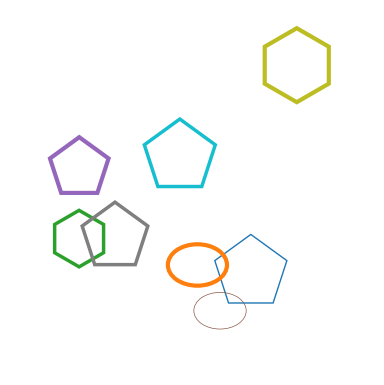[{"shape": "pentagon", "thickness": 1, "radius": 0.49, "center": [0.651, 0.293]}, {"shape": "oval", "thickness": 3, "radius": 0.38, "center": [0.513, 0.312]}, {"shape": "hexagon", "thickness": 2.5, "radius": 0.37, "center": [0.205, 0.38]}, {"shape": "pentagon", "thickness": 3, "radius": 0.4, "center": [0.206, 0.564]}, {"shape": "oval", "thickness": 0.5, "radius": 0.34, "center": [0.571, 0.193]}, {"shape": "pentagon", "thickness": 2.5, "radius": 0.45, "center": [0.299, 0.385]}, {"shape": "hexagon", "thickness": 3, "radius": 0.48, "center": [0.771, 0.831]}, {"shape": "pentagon", "thickness": 2.5, "radius": 0.48, "center": [0.467, 0.594]}]